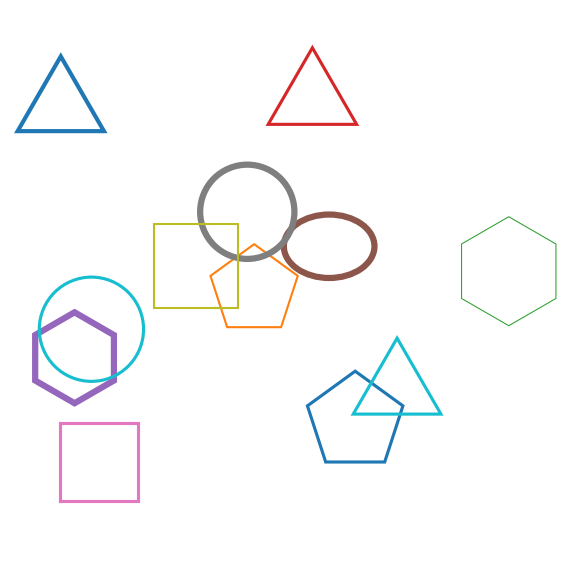[{"shape": "pentagon", "thickness": 1.5, "radius": 0.43, "center": [0.615, 0.269]}, {"shape": "triangle", "thickness": 2, "radius": 0.43, "center": [0.105, 0.815]}, {"shape": "pentagon", "thickness": 1, "radius": 0.4, "center": [0.44, 0.497]}, {"shape": "hexagon", "thickness": 0.5, "radius": 0.47, "center": [0.881, 0.529]}, {"shape": "triangle", "thickness": 1.5, "radius": 0.44, "center": [0.541, 0.828]}, {"shape": "hexagon", "thickness": 3, "radius": 0.39, "center": [0.129, 0.38]}, {"shape": "oval", "thickness": 3, "radius": 0.39, "center": [0.57, 0.573]}, {"shape": "square", "thickness": 1.5, "radius": 0.34, "center": [0.172, 0.199]}, {"shape": "circle", "thickness": 3, "radius": 0.41, "center": [0.428, 0.632]}, {"shape": "square", "thickness": 1, "radius": 0.36, "center": [0.339, 0.539]}, {"shape": "circle", "thickness": 1.5, "radius": 0.45, "center": [0.158, 0.429]}, {"shape": "triangle", "thickness": 1.5, "radius": 0.44, "center": [0.688, 0.326]}]